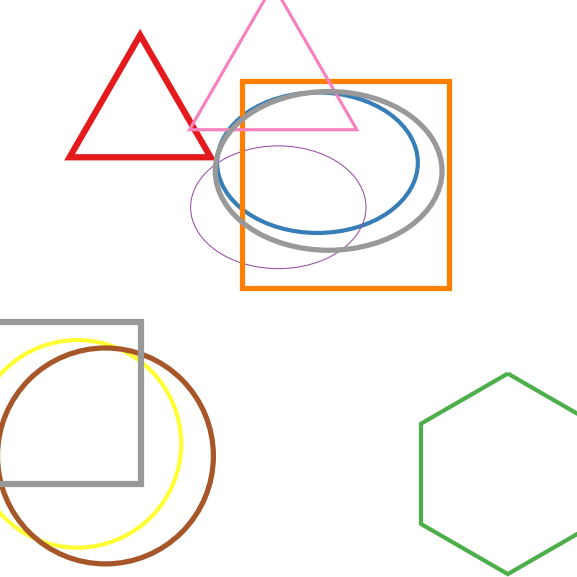[{"shape": "triangle", "thickness": 3, "radius": 0.71, "center": [0.243, 0.797]}, {"shape": "oval", "thickness": 2, "radius": 0.87, "center": [0.55, 0.717]}, {"shape": "hexagon", "thickness": 2, "radius": 0.87, "center": [0.879, 0.179]}, {"shape": "oval", "thickness": 0.5, "radius": 0.76, "center": [0.482, 0.64]}, {"shape": "square", "thickness": 2.5, "radius": 0.9, "center": [0.598, 0.679]}, {"shape": "circle", "thickness": 2, "radius": 0.9, "center": [0.134, 0.231]}, {"shape": "circle", "thickness": 2.5, "radius": 0.93, "center": [0.183, 0.21]}, {"shape": "triangle", "thickness": 1.5, "radius": 0.84, "center": [0.473, 0.858]}, {"shape": "oval", "thickness": 2.5, "radius": 0.98, "center": [0.569, 0.703]}, {"shape": "square", "thickness": 3, "radius": 0.7, "center": [0.104, 0.301]}]